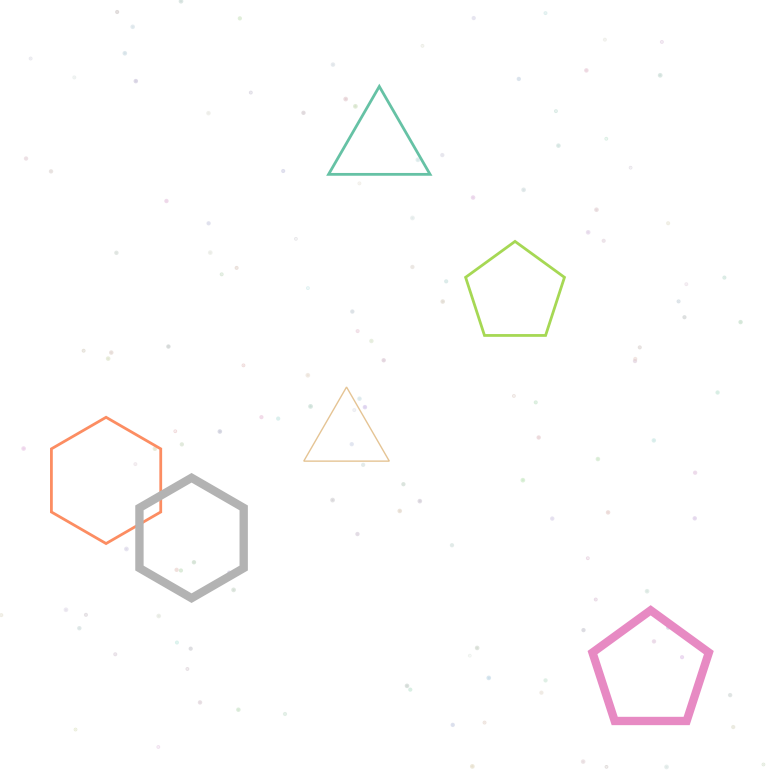[{"shape": "triangle", "thickness": 1, "radius": 0.38, "center": [0.493, 0.812]}, {"shape": "hexagon", "thickness": 1, "radius": 0.41, "center": [0.138, 0.376]}, {"shape": "pentagon", "thickness": 3, "radius": 0.4, "center": [0.845, 0.128]}, {"shape": "pentagon", "thickness": 1, "radius": 0.34, "center": [0.669, 0.619]}, {"shape": "triangle", "thickness": 0.5, "radius": 0.32, "center": [0.45, 0.433]}, {"shape": "hexagon", "thickness": 3, "radius": 0.39, "center": [0.249, 0.301]}]